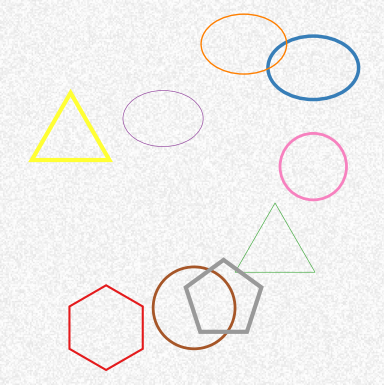[{"shape": "hexagon", "thickness": 1.5, "radius": 0.55, "center": [0.276, 0.149]}, {"shape": "oval", "thickness": 2.5, "radius": 0.59, "center": [0.814, 0.824]}, {"shape": "triangle", "thickness": 0.5, "radius": 0.6, "center": [0.714, 0.353]}, {"shape": "oval", "thickness": 0.5, "radius": 0.52, "center": [0.424, 0.692]}, {"shape": "oval", "thickness": 1, "radius": 0.56, "center": [0.633, 0.885]}, {"shape": "triangle", "thickness": 3, "radius": 0.58, "center": [0.183, 0.643]}, {"shape": "circle", "thickness": 2, "radius": 0.53, "center": [0.504, 0.2]}, {"shape": "circle", "thickness": 2, "radius": 0.43, "center": [0.814, 0.567]}, {"shape": "pentagon", "thickness": 3, "radius": 0.52, "center": [0.581, 0.222]}]